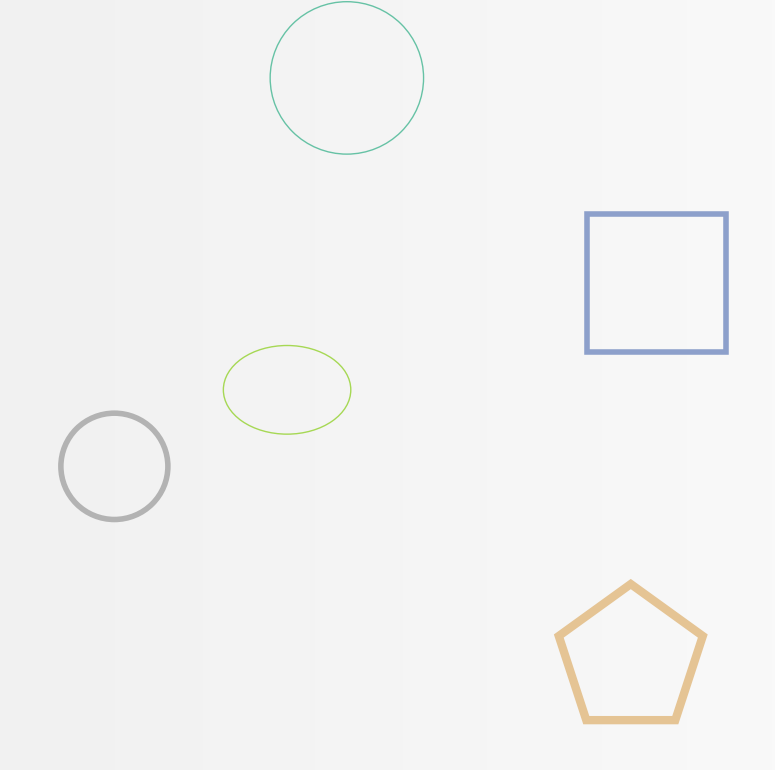[{"shape": "circle", "thickness": 0.5, "radius": 0.49, "center": [0.448, 0.899]}, {"shape": "square", "thickness": 2, "radius": 0.45, "center": [0.847, 0.633]}, {"shape": "oval", "thickness": 0.5, "radius": 0.41, "center": [0.37, 0.494]}, {"shape": "pentagon", "thickness": 3, "radius": 0.49, "center": [0.814, 0.144]}, {"shape": "circle", "thickness": 2, "radius": 0.35, "center": [0.148, 0.394]}]